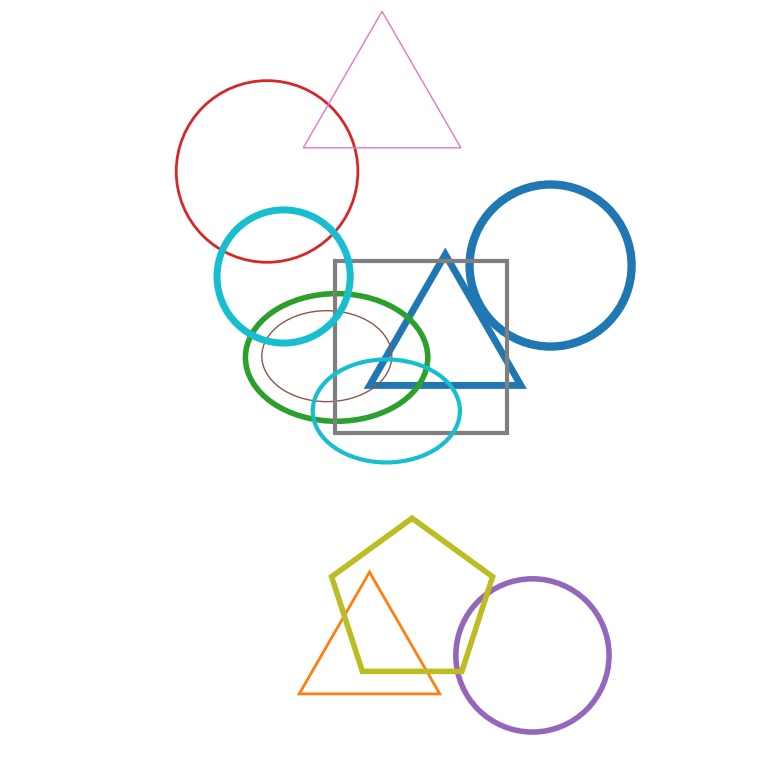[{"shape": "triangle", "thickness": 2.5, "radius": 0.57, "center": [0.578, 0.556]}, {"shape": "circle", "thickness": 3, "radius": 0.53, "center": [0.715, 0.655]}, {"shape": "triangle", "thickness": 1, "radius": 0.53, "center": [0.48, 0.152]}, {"shape": "oval", "thickness": 2, "radius": 0.59, "center": [0.437, 0.536]}, {"shape": "circle", "thickness": 1, "radius": 0.59, "center": [0.347, 0.777]}, {"shape": "circle", "thickness": 2, "radius": 0.5, "center": [0.691, 0.149]}, {"shape": "oval", "thickness": 0.5, "radius": 0.42, "center": [0.424, 0.537]}, {"shape": "triangle", "thickness": 0.5, "radius": 0.59, "center": [0.496, 0.867]}, {"shape": "square", "thickness": 1.5, "radius": 0.56, "center": [0.546, 0.55]}, {"shape": "pentagon", "thickness": 2, "radius": 0.55, "center": [0.535, 0.217]}, {"shape": "circle", "thickness": 2.5, "radius": 0.43, "center": [0.368, 0.641]}, {"shape": "oval", "thickness": 1.5, "radius": 0.48, "center": [0.502, 0.466]}]